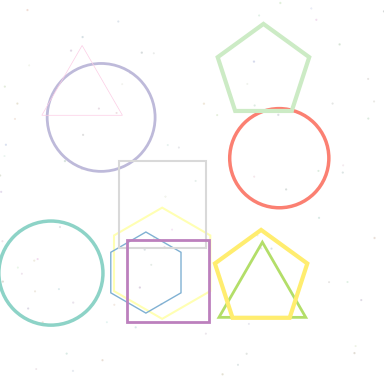[{"shape": "circle", "thickness": 2.5, "radius": 0.68, "center": [0.132, 0.291]}, {"shape": "hexagon", "thickness": 1.5, "radius": 0.72, "center": [0.421, 0.316]}, {"shape": "circle", "thickness": 2, "radius": 0.7, "center": [0.263, 0.695]}, {"shape": "circle", "thickness": 2.5, "radius": 0.64, "center": [0.725, 0.589]}, {"shape": "hexagon", "thickness": 1, "radius": 0.53, "center": [0.379, 0.292]}, {"shape": "triangle", "thickness": 2, "radius": 0.65, "center": [0.681, 0.241]}, {"shape": "triangle", "thickness": 0.5, "radius": 0.6, "center": [0.213, 0.761]}, {"shape": "square", "thickness": 1.5, "radius": 0.57, "center": [0.422, 0.469]}, {"shape": "square", "thickness": 2, "radius": 0.53, "center": [0.436, 0.27]}, {"shape": "pentagon", "thickness": 3, "radius": 0.62, "center": [0.684, 0.813]}, {"shape": "pentagon", "thickness": 3, "radius": 0.63, "center": [0.678, 0.277]}]